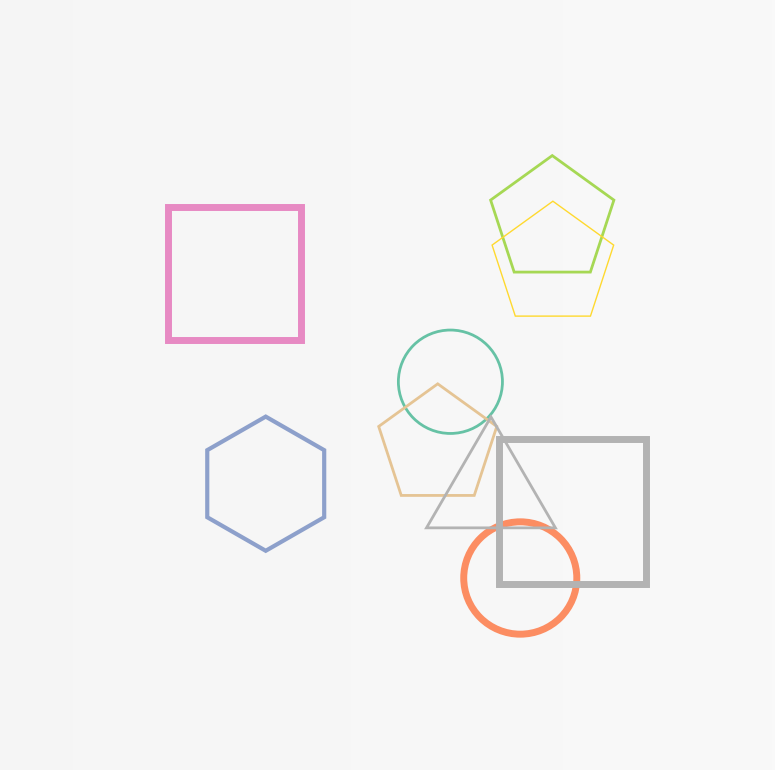[{"shape": "circle", "thickness": 1, "radius": 0.34, "center": [0.581, 0.504]}, {"shape": "circle", "thickness": 2.5, "radius": 0.36, "center": [0.671, 0.249]}, {"shape": "hexagon", "thickness": 1.5, "radius": 0.44, "center": [0.343, 0.372]}, {"shape": "square", "thickness": 2.5, "radius": 0.43, "center": [0.303, 0.645]}, {"shape": "pentagon", "thickness": 1, "radius": 0.42, "center": [0.713, 0.714]}, {"shape": "pentagon", "thickness": 0.5, "radius": 0.41, "center": [0.713, 0.656]}, {"shape": "pentagon", "thickness": 1, "radius": 0.4, "center": [0.565, 0.421]}, {"shape": "triangle", "thickness": 1, "radius": 0.48, "center": [0.633, 0.363]}, {"shape": "square", "thickness": 2.5, "radius": 0.47, "center": [0.739, 0.336]}]